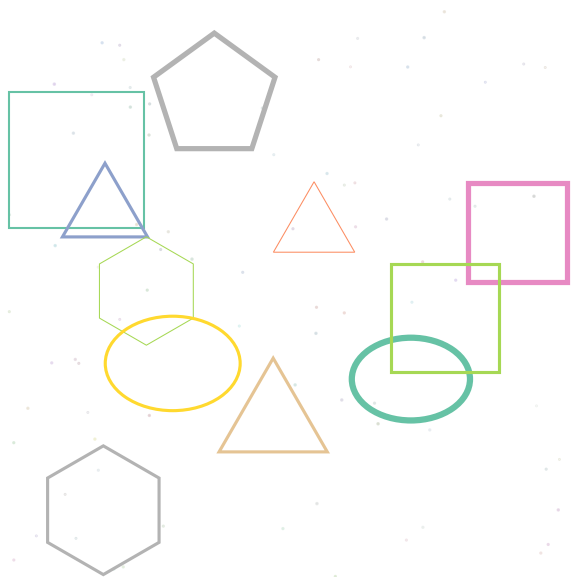[{"shape": "square", "thickness": 1, "radius": 0.58, "center": [0.133, 0.722]}, {"shape": "oval", "thickness": 3, "radius": 0.51, "center": [0.712, 0.343]}, {"shape": "triangle", "thickness": 0.5, "radius": 0.41, "center": [0.544, 0.603]}, {"shape": "triangle", "thickness": 1.5, "radius": 0.43, "center": [0.182, 0.631]}, {"shape": "square", "thickness": 2.5, "radius": 0.43, "center": [0.896, 0.597]}, {"shape": "square", "thickness": 1.5, "radius": 0.47, "center": [0.77, 0.449]}, {"shape": "hexagon", "thickness": 0.5, "radius": 0.47, "center": [0.253, 0.495]}, {"shape": "oval", "thickness": 1.5, "radius": 0.58, "center": [0.299, 0.37]}, {"shape": "triangle", "thickness": 1.5, "radius": 0.54, "center": [0.473, 0.271]}, {"shape": "hexagon", "thickness": 1.5, "radius": 0.56, "center": [0.179, 0.116]}, {"shape": "pentagon", "thickness": 2.5, "radius": 0.55, "center": [0.371, 0.831]}]